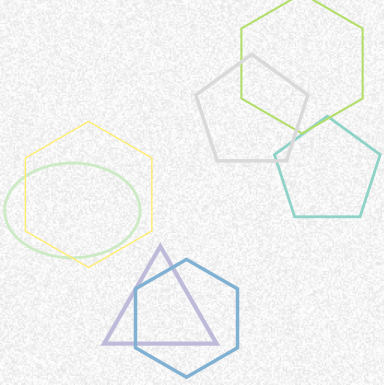[{"shape": "pentagon", "thickness": 2, "radius": 0.72, "center": [0.85, 0.554]}, {"shape": "triangle", "thickness": 3, "radius": 0.84, "center": [0.416, 0.192]}, {"shape": "hexagon", "thickness": 2.5, "radius": 0.76, "center": [0.484, 0.173]}, {"shape": "hexagon", "thickness": 1.5, "radius": 0.91, "center": [0.784, 0.835]}, {"shape": "pentagon", "thickness": 2.5, "radius": 0.76, "center": [0.654, 0.706]}, {"shape": "oval", "thickness": 2, "radius": 0.88, "center": [0.188, 0.453]}, {"shape": "hexagon", "thickness": 1, "radius": 0.95, "center": [0.23, 0.495]}]